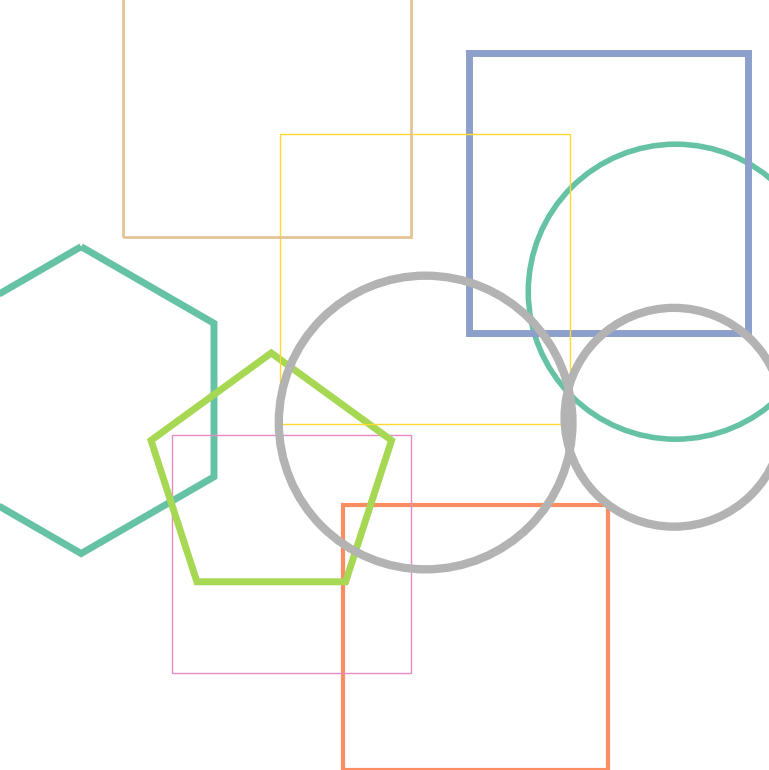[{"shape": "circle", "thickness": 2, "radius": 0.96, "center": [0.878, 0.621]}, {"shape": "hexagon", "thickness": 2.5, "radius": 1.0, "center": [0.105, 0.48]}, {"shape": "square", "thickness": 1.5, "radius": 0.86, "center": [0.617, 0.172]}, {"shape": "square", "thickness": 2.5, "radius": 0.91, "center": [0.79, 0.749]}, {"shape": "square", "thickness": 0.5, "radius": 0.77, "center": [0.379, 0.28]}, {"shape": "pentagon", "thickness": 2.5, "radius": 0.82, "center": [0.352, 0.377]}, {"shape": "square", "thickness": 0.5, "radius": 0.94, "center": [0.552, 0.638]}, {"shape": "square", "thickness": 1, "radius": 0.94, "center": [0.347, 0.88]}, {"shape": "circle", "thickness": 3, "radius": 0.71, "center": [0.875, 0.458]}, {"shape": "circle", "thickness": 3, "radius": 0.95, "center": [0.553, 0.451]}]